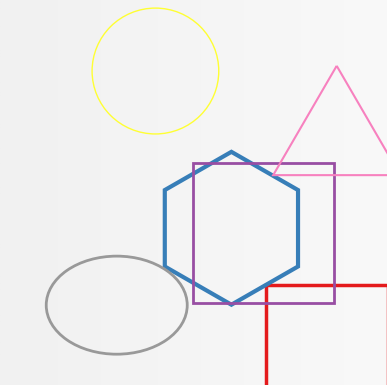[{"shape": "square", "thickness": 2.5, "radius": 0.78, "center": [0.844, 0.102]}, {"shape": "hexagon", "thickness": 3, "radius": 0.99, "center": [0.597, 0.407]}, {"shape": "square", "thickness": 2, "radius": 0.91, "center": [0.68, 0.395]}, {"shape": "circle", "thickness": 1, "radius": 0.82, "center": [0.401, 0.816]}, {"shape": "triangle", "thickness": 1.5, "radius": 0.95, "center": [0.869, 0.64]}, {"shape": "oval", "thickness": 2, "radius": 0.91, "center": [0.301, 0.207]}]